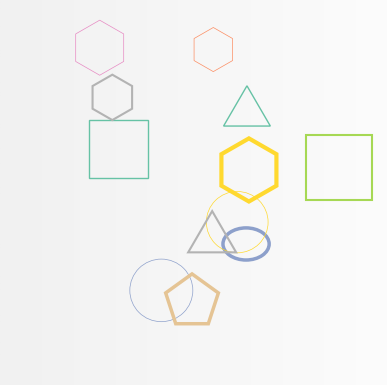[{"shape": "square", "thickness": 1, "radius": 0.38, "center": [0.306, 0.612]}, {"shape": "triangle", "thickness": 1, "radius": 0.35, "center": [0.637, 0.707]}, {"shape": "hexagon", "thickness": 0.5, "radius": 0.29, "center": [0.55, 0.871]}, {"shape": "oval", "thickness": 2.5, "radius": 0.3, "center": [0.635, 0.366]}, {"shape": "circle", "thickness": 0.5, "radius": 0.41, "center": [0.416, 0.246]}, {"shape": "hexagon", "thickness": 0.5, "radius": 0.36, "center": [0.257, 0.876]}, {"shape": "square", "thickness": 1.5, "radius": 0.42, "center": [0.875, 0.565]}, {"shape": "hexagon", "thickness": 3, "radius": 0.41, "center": [0.642, 0.559]}, {"shape": "circle", "thickness": 0.5, "radius": 0.4, "center": [0.612, 0.423]}, {"shape": "pentagon", "thickness": 2.5, "radius": 0.36, "center": [0.496, 0.217]}, {"shape": "hexagon", "thickness": 1.5, "radius": 0.29, "center": [0.29, 0.747]}, {"shape": "triangle", "thickness": 1.5, "radius": 0.36, "center": [0.548, 0.38]}]